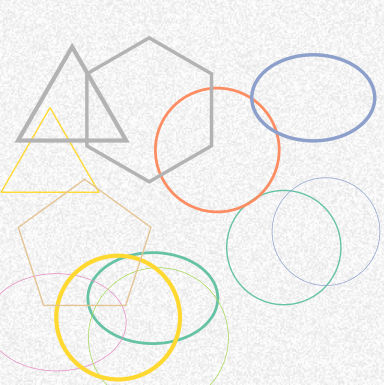[{"shape": "circle", "thickness": 1, "radius": 0.74, "center": [0.737, 0.357]}, {"shape": "oval", "thickness": 2, "radius": 0.84, "center": [0.397, 0.226]}, {"shape": "circle", "thickness": 2, "radius": 0.8, "center": [0.564, 0.61]}, {"shape": "oval", "thickness": 2.5, "radius": 0.8, "center": [0.814, 0.746]}, {"shape": "circle", "thickness": 0.5, "radius": 0.7, "center": [0.847, 0.398]}, {"shape": "oval", "thickness": 0.5, "radius": 0.9, "center": [0.147, 0.163]}, {"shape": "circle", "thickness": 0.5, "radius": 0.91, "center": [0.411, 0.123]}, {"shape": "triangle", "thickness": 1, "radius": 0.73, "center": [0.13, 0.574]}, {"shape": "circle", "thickness": 3, "radius": 0.8, "center": [0.307, 0.175]}, {"shape": "pentagon", "thickness": 1, "radius": 0.91, "center": [0.22, 0.353]}, {"shape": "triangle", "thickness": 3, "radius": 0.81, "center": [0.187, 0.716]}, {"shape": "hexagon", "thickness": 2.5, "radius": 0.93, "center": [0.388, 0.715]}]